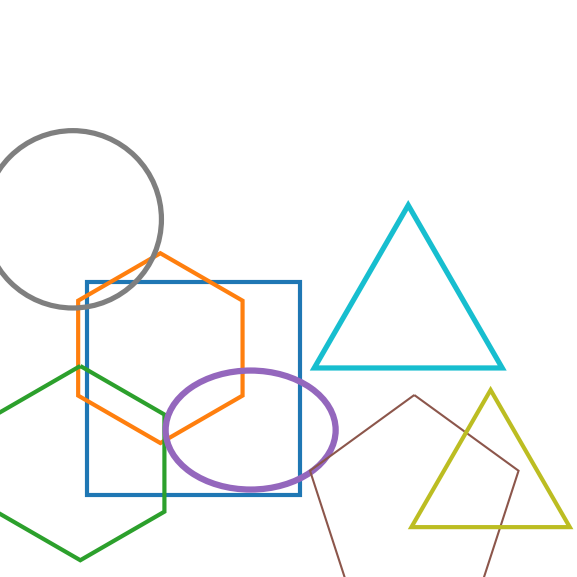[{"shape": "square", "thickness": 2, "radius": 0.92, "center": [0.335, 0.326]}, {"shape": "hexagon", "thickness": 2, "radius": 0.82, "center": [0.278, 0.396]}, {"shape": "hexagon", "thickness": 2, "radius": 0.84, "center": [0.139, 0.197]}, {"shape": "oval", "thickness": 3, "radius": 0.74, "center": [0.434, 0.254]}, {"shape": "pentagon", "thickness": 1, "radius": 0.95, "center": [0.717, 0.125]}, {"shape": "circle", "thickness": 2.5, "radius": 0.77, "center": [0.126, 0.619]}, {"shape": "triangle", "thickness": 2, "radius": 0.79, "center": [0.85, 0.166]}, {"shape": "triangle", "thickness": 2.5, "radius": 0.94, "center": [0.707, 0.456]}]